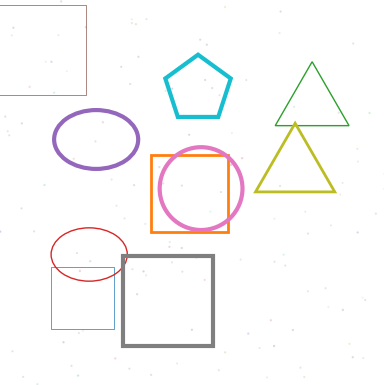[{"shape": "square", "thickness": 0.5, "radius": 0.41, "center": [0.215, 0.226]}, {"shape": "square", "thickness": 2, "radius": 0.5, "center": [0.492, 0.498]}, {"shape": "triangle", "thickness": 1, "radius": 0.55, "center": [0.811, 0.729]}, {"shape": "oval", "thickness": 1, "radius": 0.49, "center": [0.232, 0.339]}, {"shape": "oval", "thickness": 3, "radius": 0.55, "center": [0.25, 0.638]}, {"shape": "square", "thickness": 0.5, "radius": 0.58, "center": [0.107, 0.87]}, {"shape": "circle", "thickness": 3, "radius": 0.54, "center": [0.522, 0.51]}, {"shape": "square", "thickness": 3, "radius": 0.58, "center": [0.435, 0.219]}, {"shape": "triangle", "thickness": 2, "radius": 0.59, "center": [0.767, 0.561]}, {"shape": "pentagon", "thickness": 3, "radius": 0.45, "center": [0.514, 0.769]}]